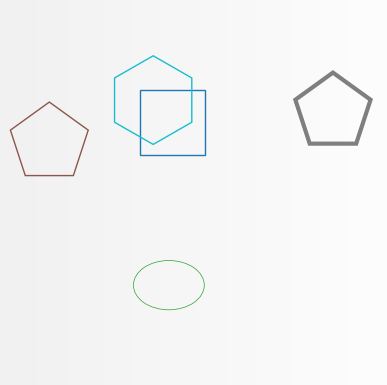[{"shape": "square", "thickness": 1, "radius": 0.42, "center": [0.445, 0.682]}, {"shape": "oval", "thickness": 0.5, "radius": 0.46, "center": [0.436, 0.259]}, {"shape": "pentagon", "thickness": 1, "radius": 0.53, "center": [0.127, 0.629]}, {"shape": "pentagon", "thickness": 3, "radius": 0.51, "center": [0.859, 0.709]}, {"shape": "hexagon", "thickness": 1, "radius": 0.58, "center": [0.395, 0.74]}]